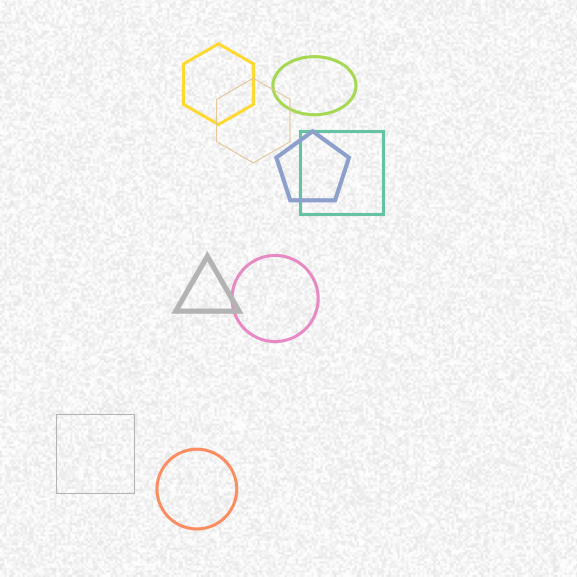[{"shape": "square", "thickness": 1.5, "radius": 0.36, "center": [0.591, 0.7]}, {"shape": "circle", "thickness": 1.5, "radius": 0.35, "center": [0.341, 0.152]}, {"shape": "pentagon", "thickness": 2, "radius": 0.33, "center": [0.541, 0.706]}, {"shape": "circle", "thickness": 1.5, "radius": 0.37, "center": [0.476, 0.482]}, {"shape": "oval", "thickness": 1.5, "radius": 0.36, "center": [0.545, 0.851]}, {"shape": "hexagon", "thickness": 1.5, "radius": 0.35, "center": [0.378, 0.853]}, {"shape": "hexagon", "thickness": 0.5, "radius": 0.37, "center": [0.439, 0.79]}, {"shape": "triangle", "thickness": 2.5, "radius": 0.32, "center": [0.359, 0.492]}, {"shape": "square", "thickness": 0.5, "radius": 0.34, "center": [0.164, 0.214]}]